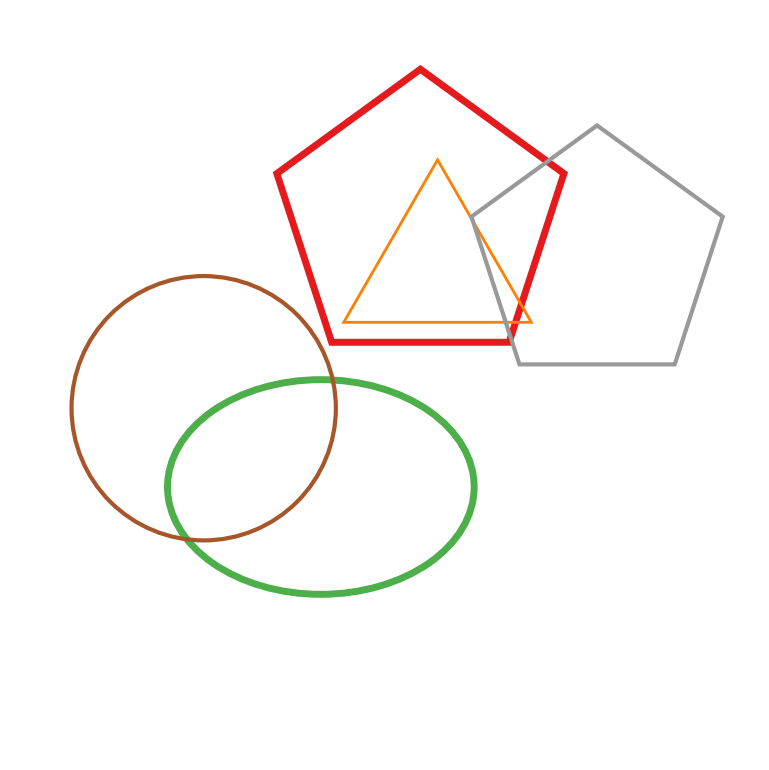[{"shape": "pentagon", "thickness": 2.5, "radius": 0.98, "center": [0.546, 0.714]}, {"shape": "oval", "thickness": 2.5, "radius": 1.0, "center": [0.417, 0.368]}, {"shape": "triangle", "thickness": 1, "radius": 0.7, "center": [0.568, 0.652]}, {"shape": "circle", "thickness": 1.5, "radius": 0.86, "center": [0.265, 0.47]}, {"shape": "pentagon", "thickness": 1.5, "radius": 0.86, "center": [0.775, 0.666]}]